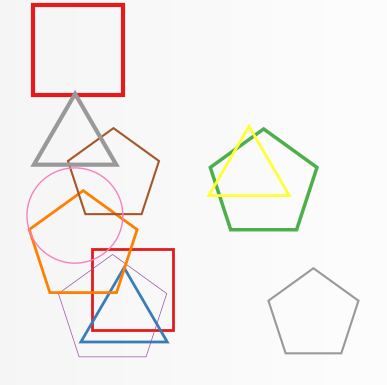[{"shape": "square", "thickness": 2, "radius": 0.53, "center": [0.342, 0.248]}, {"shape": "square", "thickness": 3, "radius": 0.58, "center": [0.201, 0.87]}, {"shape": "triangle", "thickness": 2, "radius": 0.64, "center": [0.32, 0.176]}, {"shape": "pentagon", "thickness": 2.5, "radius": 0.72, "center": [0.68, 0.52]}, {"shape": "pentagon", "thickness": 0.5, "radius": 0.73, "center": [0.291, 0.192]}, {"shape": "pentagon", "thickness": 2, "radius": 0.73, "center": [0.215, 0.358]}, {"shape": "triangle", "thickness": 2, "radius": 0.6, "center": [0.643, 0.552]}, {"shape": "pentagon", "thickness": 1.5, "radius": 0.62, "center": [0.293, 0.544]}, {"shape": "circle", "thickness": 1, "radius": 0.62, "center": [0.193, 0.44]}, {"shape": "pentagon", "thickness": 1.5, "radius": 0.61, "center": [0.809, 0.181]}, {"shape": "triangle", "thickness": 3, "radius": 0.61, "center": [0.194, 0.634]}]